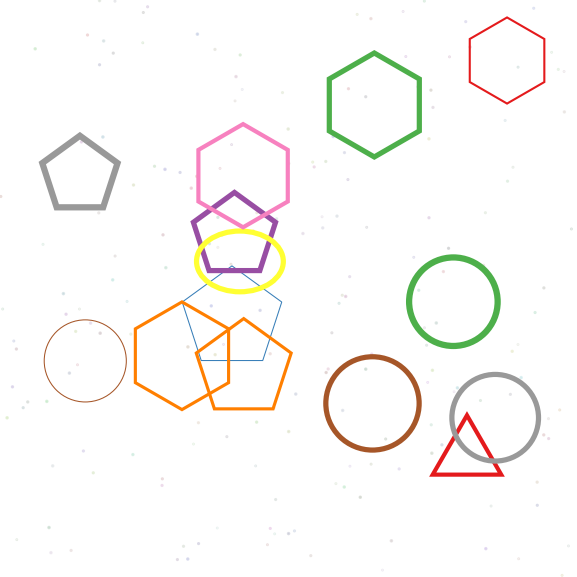[{"shape": "triangle", "thickness": 2, "radius": 0.34, "center": [0.809, 0.211]}, {"shape": "hexagon", "thickness": 1, "radius": 0.37, "center": [0.878, 0.894]}, {"shape": "pentagon", "thickness": 0.5, "radius": 0.45, "center": [0.402, 0.448]}, {"shape": "hexagon", "thickness": 2.5, "radius": 0.45, "center": [0.648, 0.817]}, {"shape": "circle", "thickness": 3, "radius": 0.38, "center": [0.785, 0.477]}, {"shape": "pentagon", "thickness": 2.5, "radius": 0.37, "center": [0.406, 0.591]}, {"shape": "pentagon", "thickness": 1.5, "radius": 0.43, "center": [0.422, 0.361]}, {"shape": "hexagon", "thickness": 1.5, "radius": 0.47, "center": [0.315, 0.383]}, {"shape": "oval", "thickness": 2.5, "radius": 0.38, "center": [0.415, 0.546]}, {"shape": "circle", "thickness": 0.5, "radius": 0.36, "center": [0.148, 0.374]}, {"shape": "circle", "thickness": 2.5, "radius": 0.4, "center": [0.645, 0.301]}, {"shape": "hexagon", "thickness": 2, "radius": 0.45, "center": [0.421, 0.695]}, {"shape": "pentagon", "thickness": 3, "radius": 0.34, "center": [0.138, 0.696]}, {"shape": "circle", "thickness": 2.5, "radius": 0.38, "center": [0.857, 0.276]}]